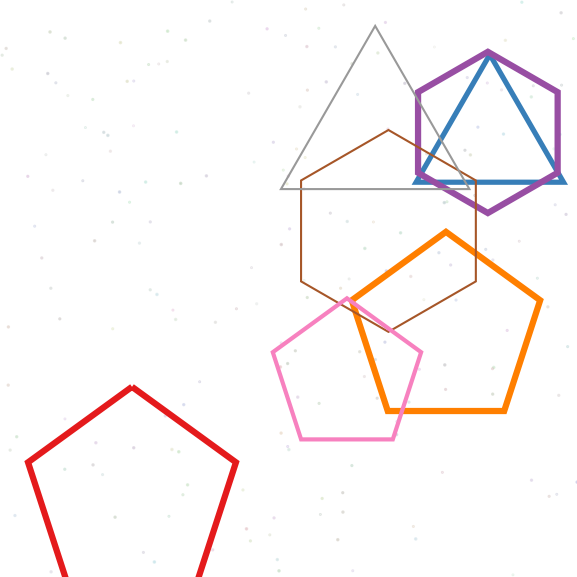[{"shape": "pentagon", "thickness": 3, "radius": 0.95, "center": [0.229, 0.14]}, {"shape": "triangle", "thickness": 2.5, "radius": 0.74, "center": [0.848, 0.757]}, {"shape": "hexagon", "thickness": 3, "radius": 0.7, "center": [0.845, 0.77]}, {"shape": "pentagon", "thickness": 3, "radius": 0.86, "center": [0.772, 0.426]}, {"shape": "hexagon", "thickness": 1, "radius": 0.87, "center": [0.673, 0.599]}, {"shape": "pentagon", "thickness": 2, "radius": 0.68, "center": [0.601, 0.348]}, {"shape": "triangle", "thickness": 1, "radius": 0.94, "center": [0.65, 0.766]}]